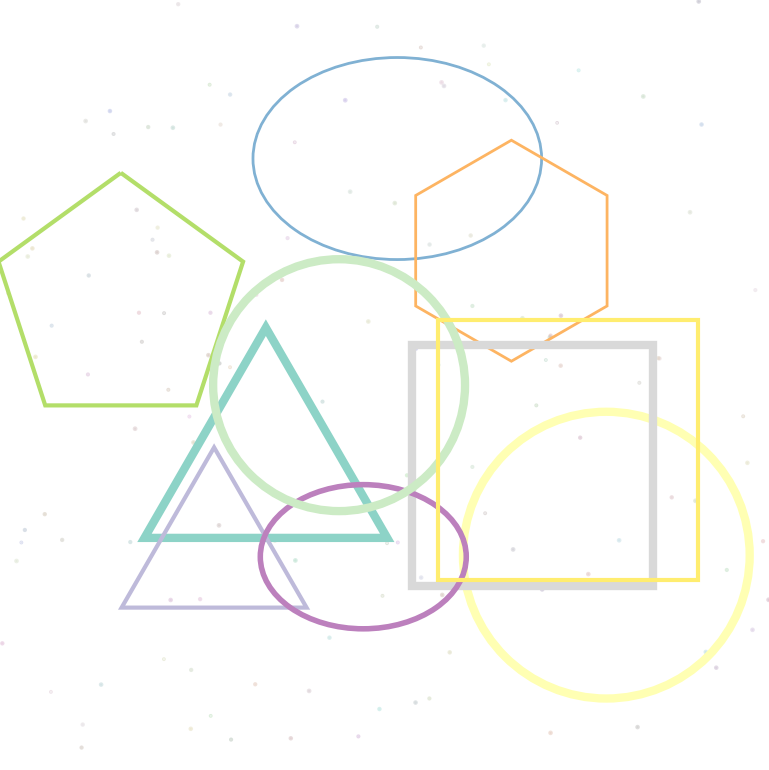[{"shape": "triangle", "thickness": 3, "radius": 0.91, "center": [0.345, 0.392]}, {"shape": "circle", "thickness": 3, "radius": 0.93, "center": [0.787, 0.279]}, {"shape": "triangle", "thickness": 1.5, "radius": 0.69, "center": [0.278, 0.28]}, {"shape": "oval", "thickness": 1, "radius": 0.94, "center": [0.516, 0.794]}, {"shape": "hexagon", "thickness": 1, "radius": 0.72, "center": [0.664, 0.674]}, {"shape": "pentagon", "thickness": 1.5, "radius": 0.83, "center": [0.157, 0.609]}, {"shape": "square", "thickness": 3, "radius": 0.78, "center": [0.691, 0.395]}, {"shape": "oval", "thickness": 2, "radius": 0.67, "center": [0.472, 0.277]}, {"shape": "circle", "thickness": 3, "radius": 0.82, "center": [0.44, 0.5]}, {"shape": "square", "thickness": 1.5, "radius": 0.84, "center": [0.738, 0.415]}]